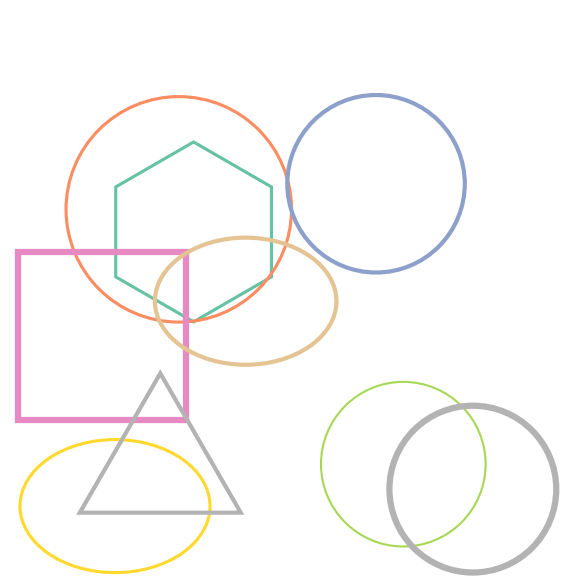[{"shape": "hexagon", "thickness": 1.5, "radius": 0.78, "center": [0.335, 0.598]}, {"shape": "circle", "thickness": 1.5, "radius": 0.98, "center": [0.31, 0.637]}, {"shape": "circle", "thickness": 2, "radius": 0.77, "center": [0.651, 0.681]}, {"shape": "square", "thickness": 3, "radius": 0.73, "center": [0.176, 0.417]}, {"shape": "circle", "thickness": 1, "radius": 0.71, "center": [0.698, 0.195]}, {"shape": "oval", "thickness": 1.5, "radius": 0.82, "center": [0.199, 0.123]}, {"shape": "oval", "thickness": 2, "radius": 0.79, "center": [0.425, 0.478]}, {"shape": "triangle", "thickness": 2, "radius": 0.8, "center": [0.278, 0.192]}, {"shape": "circle", "thickness": 3, "radius": 0.72, "center": [0.819, 0.152]}]